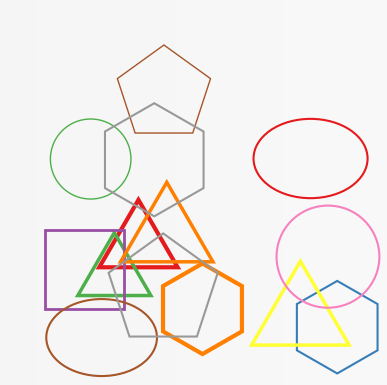[{"shape": "triangle", "thickness": 3, "radius": 0.58, "center": [0.357, 0.364]}, {"shape": "oval", "thickness": 1.5, "radius": 0.74, "center": [0.801, 0.588]}, {"shape": "hexagon", "thickness": 1.5, "radius": 0.6, "center": [0.87, 0.15]}, {"shape": "circle", "thickness": 1, "radius": 0.52, "center": [0.234, 0.587]}, {"shape": "triangle", "thickness": 2.5, "radius": 0.54, "center": [0.295, 0.287]}, {"shape": "square", "thickness": 2, "radius": 0.51, "center": [0.218, 0.299]}, {"shape": "triangle", "thickness": 2.5, "radius": 0.69, "center": [0.43, 0.389]}, {"shape": "hexagon", "thickness": 3, "radius": 0.59, "center": [0.523, 0.198]}, {"shape": "triangle", "thickness": 2.5, "radius": 0.73, "center": [0.775, 0.176]}, {"shape": "oval", "thickness": 1.5, "radius": 0.71, "center": [0.262, 0.123]}, {"shape": "pentagon", "thickness": 1, "radius": 0.63, "center": [0.423, 0.757]}, {"shape": "circle", "thickness": 1.5, "radius": 0.66, "center": [0.846, 0.333]}, {"shape": "pentagon", "thickness": 1.5, "radius": 0.74, "center": [0.421, 0.246]}, {"shape": "hexagon", "thickness": 1.5, "radius": 0.73, "center": [0.398, 0.585]}]